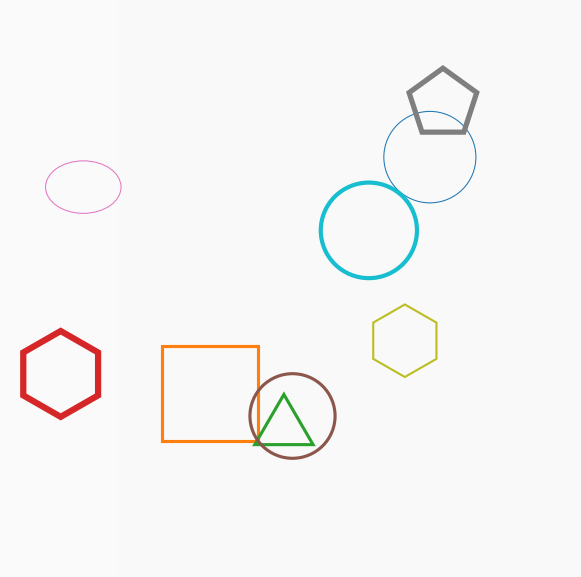[{"shape": "circle", "thickness": 0.5, "radius": 0.4, "center": [0.74, 0.727]}, {"shape": "square", "thickness": 1.5, "radius": 0.41, "center": [0.362, 0.318]}, {"shape": "triangle", "thickness": 1.5, "radius": 0.29, "center": [0.488, 0.258]}, {"shape": "hexagon", "thickness": 3, "radius": 0.37, "center": [0.104, 0.352]}, {"shape": "circle", "thickness": 1.5, "radius": 0.37, "center": [0.503, 0.279]}, {"shape": "oval", "thickness": 0.5, "radius": 0.32, "center": [0.143, 0.675]}, {"shape": "pentagon", "thickness": 2.5, "radius": 0.31, "center": [0.762, 0.82]}, {"shape": "hexagon", "thickness": 1, "radius": 0.31, "center": [0.696, 0.409]}, {"shape": "circle", "thickness": 2, "radius": 0.41, "center": [0.635, 0.6]}]